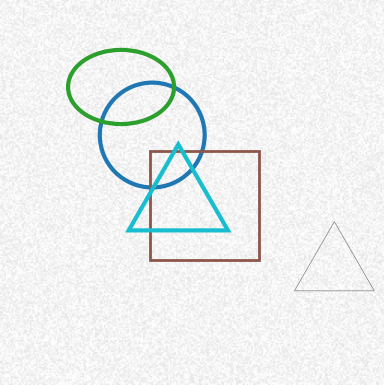[{"shape": "circle", "thickness": 3, "radius": 0.68, "center": [0.395, 0.649]}, {"shape": "oval", "thickness": 3, "radius": 0.69, "center": [0.314, 0.774]}, {"shape": "square", "thickness": 2, "radius": 0.71, "center": [0.532, 0.467]}, {"shape": "triangle", "thickness": 0.5, "radius": 0.6, "center": [0.868, 0.304]}, {"shape": "triangle", "thickness": 3, "radius": 0.74, "center": [0.463, 0.476]}]